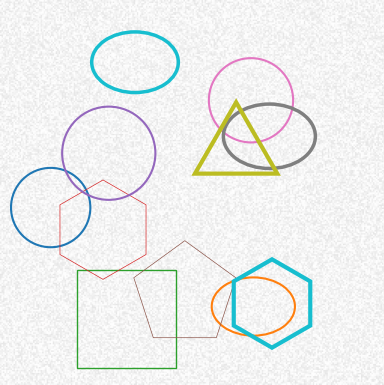[{"shape": "circle", "thickness": 1.5, "radius": 0.52, "center": [0.132, 0.461]}, {"shape": "oval", "thickness": 1.5, "radius": 0.54, "center": [0.658, 0.204]}, {"shape": "square", "thickness": 1, "radius": 0.64, "center": [0.329, 0.172]}, {"shape": "hexagon", "thickness": 0.5, "radius": 0.65, "center": [0.268, 0.403]}, {"shape": "circle", "thickness": 1.5, "radius": 0.61, "center": [0.283, 0.602]}, {"shape": "pentagon", "thickness": 0.5, "radius": 0.7, "center": [0.48, 0.236]}, {"shape": "circle", "thickness": 1.5, "radius": 0.55, "center": [0.652, 0.74]}, {"shape": "oval", "thickness": 2.5, "radius": 0.6, "center": [0.7, 0.646]}, {"shape": "triangle", "thickness": 3, "radius": 0.62, "center": [0.613, 0.611]}, {"shape": "oval", "thickness": 2.5, "radius": 0.56, "center": [0.351, 0.838]}, {"shape": "hexagon", "thickness": 3, "radius": 0.57, "center": [0.707, 0.212]}]